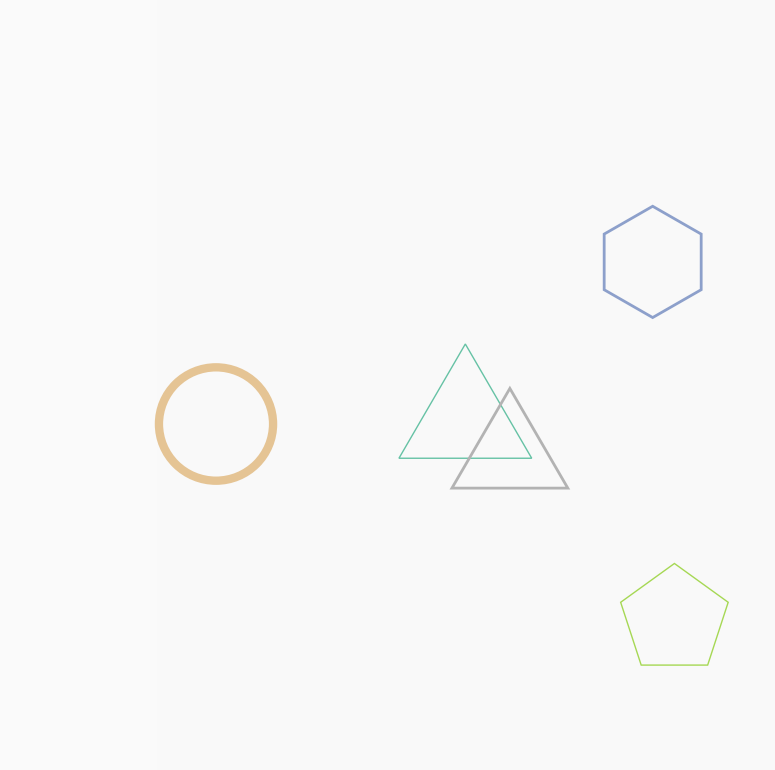[{"shape": "triangle", "thickness": 0.5, "radius": 0.49, "center": [0.6, 0.454]}, {"shape": "hexagon", "thickness": 1, "radius": 0.36, "center": [0.842, 0.66]}, {"shape": "pentagon", "thickness": 0.5, "radius": 0.36, "center": [0.87, 0.195]}, {"shape": "circle", "thickness": 3, "radius": 0.37, "center": [0.279, 0.449]}, {"shape": "triangle", "thickness": 1, "radius": 0.43, "center": [0.658, 0.409]}]